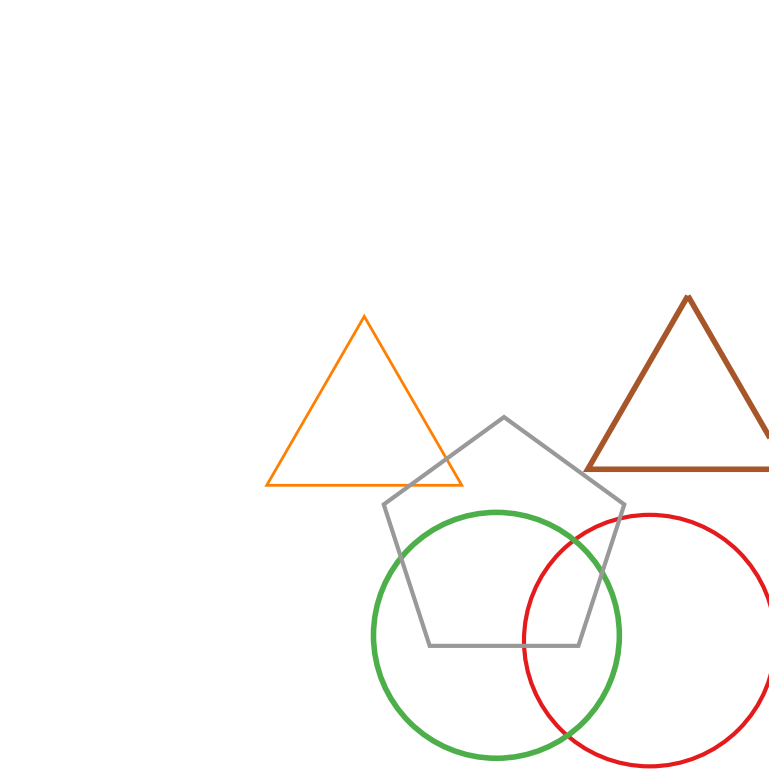[{"shape": "circle", "thickness": 1.5, "radius": 0.82, "center": [0.844, 0.168]}, {"shape": "circle", "thickness": 2, "radius": 0.8, "center": [0.645, 0.175]}, {"shape": "triangle", "thickness": 1, "radius": 0.73, "center": [0.473, 0.443]}, {"shape": "triangle", "thickness": 2, "radius": 0.75, "center": [0.893, 0.466]}, {"shape": "pentagon", "thickness": 1.5, "radius": 0.82, "center": [0.655, 0.294]}]